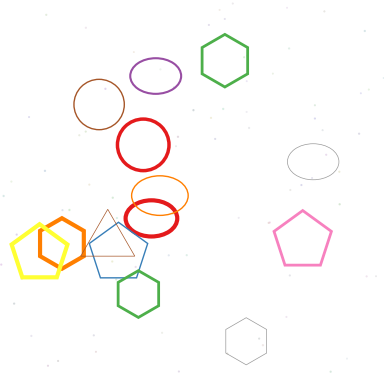[{"shape": "circle", "thickness": 2.5, "radius": 0.33, "center": [0.372, 0.624]}, {"shape": "oval", "thickness": 3, "radius": 0.34, "center": [0.393, 0.433]}, {"shape": "pentagon", "thickness": 1, "radius": 0.4, "center": [0.308, 0.343]}, {"shape": "hexagon", "thickness": 2, "radius": 0.3, "center": [0.359, 0.236]}, {"shape": "hexagon", "thickness": 2, "radius": 0.34, "center": [0.584, 0.842]}, {"shape": "oval", "thickness": 1.5, "radius": 0.33, "center": [0.404, 0.803]}, {"shape": "oval", "thickness": 1, "radius": 0.37, "center": [0.415, 0.492]}, {"shape": "hexagon", "thickness": 3, "radius": 0.33, "center": [0.161, 0.368]}, {"shape": "pentagon", "thickness": 3, "radius": 0.38, "center": [0.103, 0.341]}, {"shape": "circle", "thickness": 1, "radius": 0.33, "center": [0.257, 0.729]}, {"shape": "triangle", "thickness": 0.5, "radius": 0.41, "center": [0.28, 0.375]}, {"shape": "pentagon", "thickness": 2, "radius": 0.39, "center": [0.786, 0.375]}, {"shape": "oval", "thickness": 0.5, "radius": 0.33, "center": [0.813, 0.58]}, {"shape": "hexagon", "thickness": 0.5, "radius": 0.31, "center": [0.64, 0.114]}]